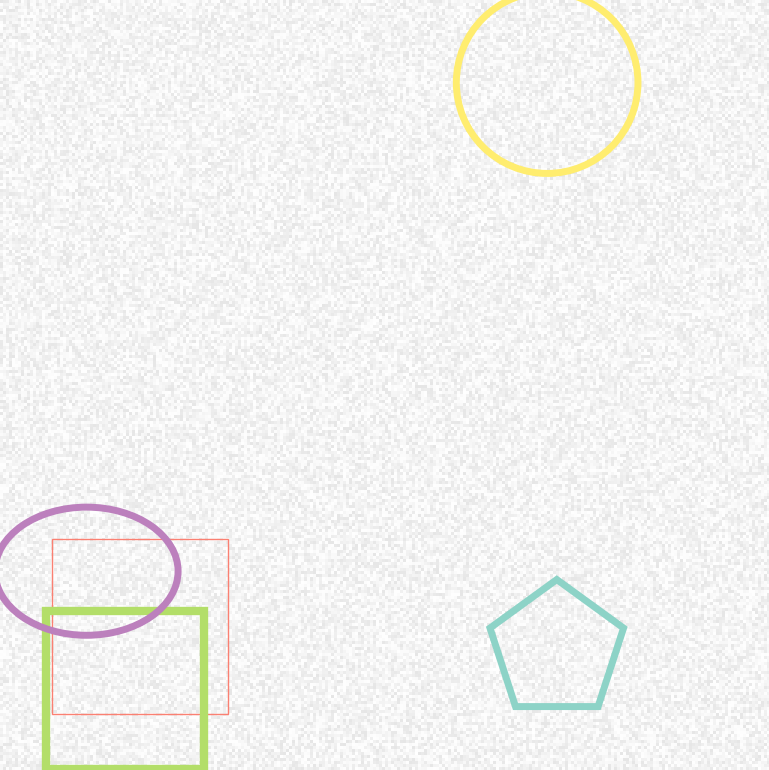[{"shape": "pentagon", "thickness": 2.5, "radius": 0.46, "center": [0.723, 0.156]}, {"shape": "square", "thickness": 0.5, "radius": 0.57, "center": [0.182, 0.187]}, {"shape": "square", "thickness": 3, "radius": 0.51, "center": [0.162, 0.104]}, {"shape": "oval", "thickness": 2.5, "radius": 0.59, "center": [0.112, 0.258]}, {"shape": "circle", "thickness": 2.5, "radius": 0.59, "center": [0.711, 0.893]}]